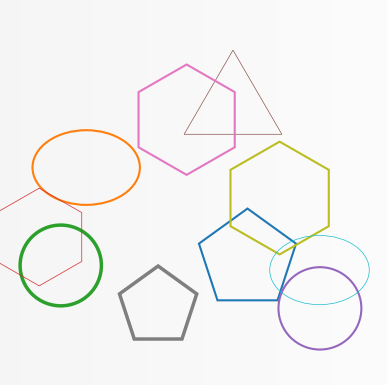[{"shape": "pentagon", "thickness": 1.5, "radius": 0.66, "center": [0.639, 0.327]}, {"shape": "oval", "thickness": 1.5, "radius": 0.69, "center": [0.222, 0.565]}, {"shape": "circle", "thickness": 2.5, "radius": 0.52, "center": [0.157, 0.31]}, {"shape": "hexagon", "thickness": 0.5, "radius": 0.63, "center": [0.101, 0.384]}, {"shape": "circle", "thickness": 1.5, "radius": 0.53, "center": [0.826, 0.199]}, {"shape": "triangle", "thickness": 0.5, "radius": 0.73, "center": [0.601, 0.724]}, {"shape": "hexagon", "thickness": 1.5, "radius": 0.72, "center": [0.482, 0.689]}, {"shape": "pentagon", "thickness": 2.5, "radius": 0.52, "center": [0.408, 0.204]}, {"shape": "hexagon", "thickness": 1.5, "radius": 0.73, "center": [0.722, 0.486]}, {"shape": "oval", "thickness": 0.5, "radius": 0.64, "center": [0.825, 0.298]}]